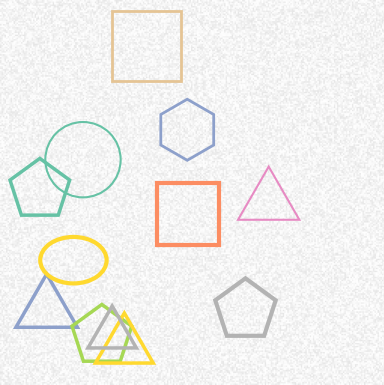[{"shape": "circle", "thickness": 1.5, "radius": 0.49, "center": [0.216, 0.585]}, {"shape": "pentagon", "thickness": 2.5, "radius": 0.41, "center": [0.103, 0.507]}, {"shape": "square", "thickness": 3, "radius": 0.4, "center": [0.488, 0.444]}, {"shape": "triangle", "thickness": 2.5, "radius": 0.46, "center": [0.121, 0.196]}, {"shape": "hexagon", "thickness": 2, "radius": 0.4, "center": [0.486, 0.663]}, {"shape": "triangle", "thickness": 1.5, "radius": 0.46, "center": [0.698, 0.475]}, {"shape": "pentagon", "thickness": 2.5, "radius": 0.41, "center": [0.265, 0.128]}, {"shape": "oval", "thickness": 3, "radius": 0.43, "center": [0.191, 0.324]}, {"shape": "triangle", "thickness": 2.5, "radius": 0.43, "center": [0.323, 0.1]}, {"shape": "square", "thickness": 2, "radius": 0.45, "center": [0.381, 0.88]}, {"shape": "pentagon", "thickness": 3, "radius": 0.41, "center": [0.638, 0.195]}, {"shape": "triangle", "thickness": 2.5, "radius": 0.36, "center": [0.291, 0.133]}]